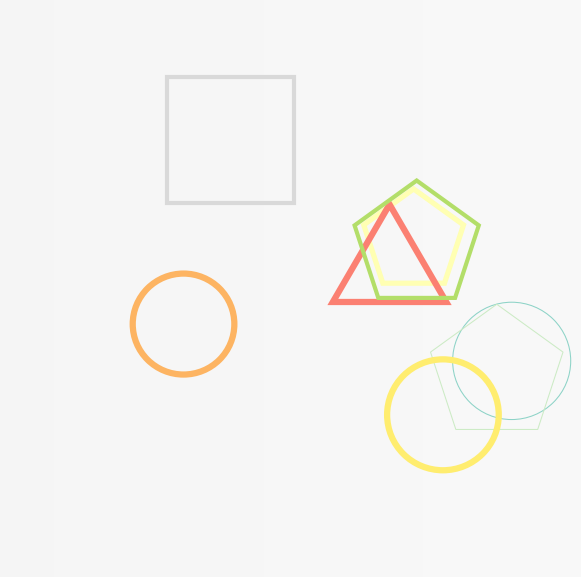[{"shape": "circle", "thickness": 0.5, "radius": 0.51, "center": [0.88, 0.374]}, {"shape": "pentagon", "thickness": 2.5, "radius": 0.45, "center": [0.712, 0.582]}, {"shape": "triangle", "thickness": 3, "radius": 0.56, "center": [0.67, 0.533]}, {"shape": "circle", "thickness": 3, "radius": 0.44, "center": [0.316, 0.438]}, {"shape": "pentagon", "thickness": 2, "radius": 0.56, "center": [0.717, 0.574]}, {"shape": "square", "thickness": 2, "radius": 0.54, "center": [0.396, 0.756]}, {"shape": "pentagon", "thickness": 0.5, "radius": 0.6, "center": [0.855, 0.352]}, {"shape": "circle", "thickness": 3, "radius": 0.48, "center": [0.762, 0.281]}]